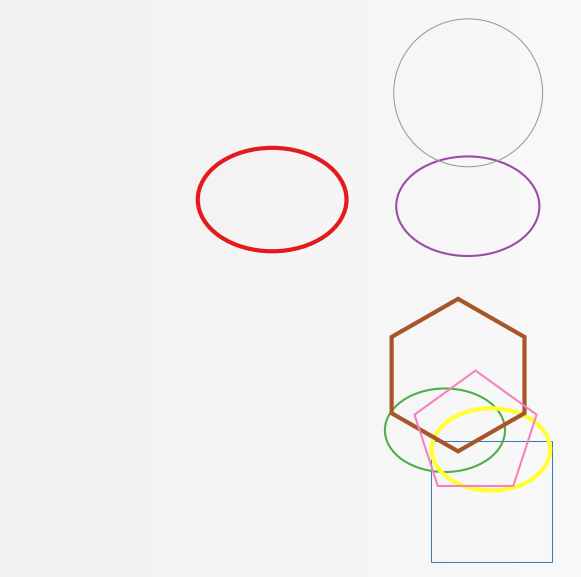[{"shape": "oval", "thickness": 2, "radius": 0.64, "center": [0.468, 0.654]}, {"shape": "square", "thickness": 0.5, "radius": 0.52, "center": [0.846, 0.13]}, {"shape": "oval", "thickness": 1, "radius": 0.52, "center": [0.766, 0.254]}, {"shape": "oval", "thickness": 1, "radius": 0.62, "center": [0.805, 0.642]}, {"shape": "oval", "thickness": 2, "radius": 0.51, "center": [0.845, 0.221]}, {"shape": "hexagon", "thickness": 2, "radius": 0.66, "center": [0.788, 0.35]}, {"shape": "pentagon", "thickness": 1, "radius": 0.55, "center": [0.818, 0.247]}, {"shape": "circle", "thickness": 0.5, "radius": 0.64, "center": [0.805, 0.838]}]